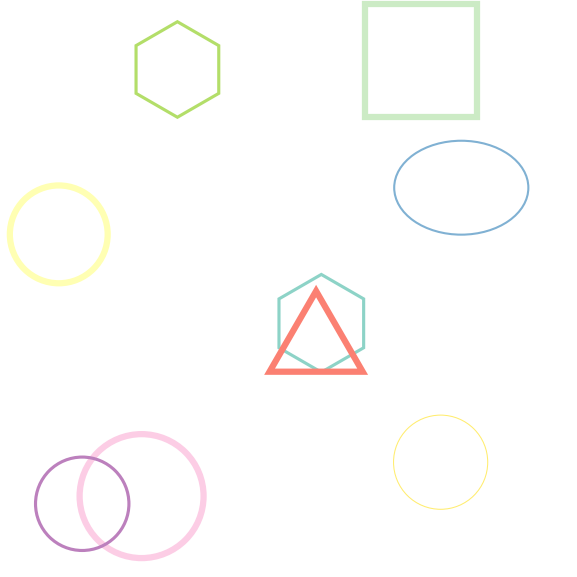[{"shape": "hexagon", "thickness": 1.5, "radius": 0.42, "center": [0.556, 0.439]}, {"shape": "circle", "thickness": 3, "radius": 0.42, "center": [0.102, 0.593]}, {"shape": "triangle", "thickness": 3, "radius": 0.47, "center": [0.547, 0.402]}, {"shape": "oval", "thickness": 1, "radius": 0.58, "center": [0.799, 0.674]}, {"shape": "hexagon", "thickness": 1.5, "radius": 0.41, "center": [0.307, 0.879]}, {"shape": "circle", "thickness": 3, "radius": 0.54, "center": [0.245, 0.14]}, {"shape": "circle", "thickness": 1.5, "radius": 0.4, "center": [0.142, 0.127]}, {"shape": "square", "thickness": 3, "radius": 0.49, "center": [0.729, 0.894]}, {"shape": "circle", "thickness": 0.5, "radius": 0.41, "center": [0.763, 0.199]}]